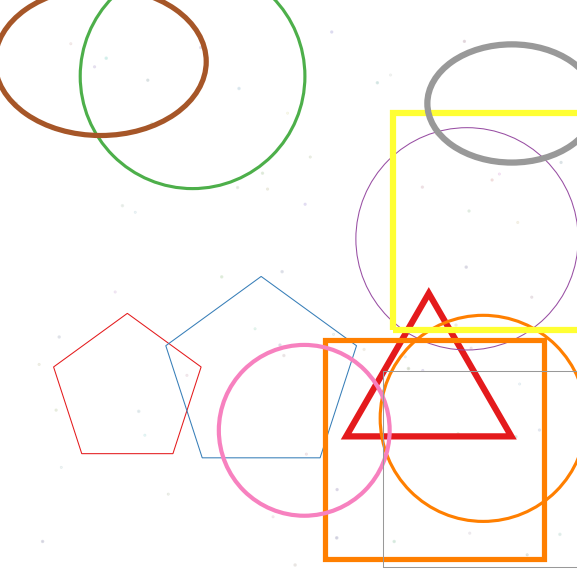[{"shape": "pentagon", "thickness": 0.5, "radius": 0.67, "center": [0.221, 0.322]}, {"shape": "triangle", "thickness": 3, "radius": 0.83, "center": [0.742, 0.326]}, {"shape": "pentagon", "thickness": 0.5, "radius": 0.87, "center": [0.452, 0.347]}, {"shape": "circle", "thickness": 1.5, "radius": 0.97, "center": [0.333, 0.867]}, {"shape": "circle", "thickness": 0.5, "radius": 0.96, "center": [0.809, 0.586]}, {"shape": "square", "thickness": 2.5, "radius": 0.95, "center": [0.752, 0.221]}, {"shape": "circle", "thickness": 1.5, "radius": 0.89, "center": [0.837, 0.275]}, {"shape": "square", "thickness": 3, "radius": 0.94, "center": [0.869, 0.616]}, {"shape": "oval", "thickness": 2.5, "radius": 0.91, "center": [0.174, 0.893]}, {"shape": "circle", "thickness": 2, "radius": 0.74, "center": [0.527, 0.254]}, {"shape": "oval", "thickness": 3, "radius": 0.73, "center": [0.886, 0.82]}, {"shape": "square", "thickness": 0.5, "radius": 0.85, "center": [0.833, 0.187]}]